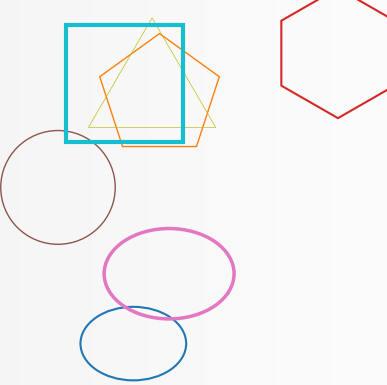[{"shape": "oval", "thickness": 1.5, "radius": 0.68, "center": [0.344, 0.108]}, {"shape": "pentagon", "thickness": 1, "radius": 0.81, "center": [0.412, 0.751]}, {"shape": "hexagon", "thickness": 1.5, "radius": 0.84, "center": [0.872, 0.862]}, {"shape": "circle", "thickness": 1, "radius": 0.74, "center": [0.15, 0.513]}, {"shape": "oval", "thickness": 2.5, "radius": 0.84, "center": [0.436, 0.289]}, {"shape": "triangle", "thickness": 0.5, "radius": 0.95, "center": [0.392, 0.764]}, {"shape": "square", "thickness": 3, "radius": 0.76, "center": [0.321, 0.784]}]